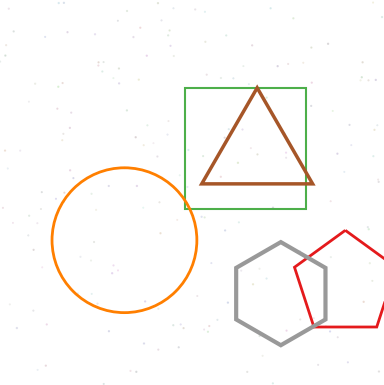[{"shape": "pentagon", "thickness": 2, "radius": 0.69, "center": [0.897, 0.263]}, {"shape": "square", "thickness": 1.5, "radius": 0.79, "center": [0.639, 0.614]}, {"shape": "circle", "thickness": 2, "radius": 0.94, "center": [0.323, 0.376]}, {"shape": "triangle", "thickness": 2.5, "radius": 0.83, "center": [0.668, 0.606]}, {"shape": "hexagon", "thickness": 3, "radius": 0.67, "center": [0.729, 0.237]}]